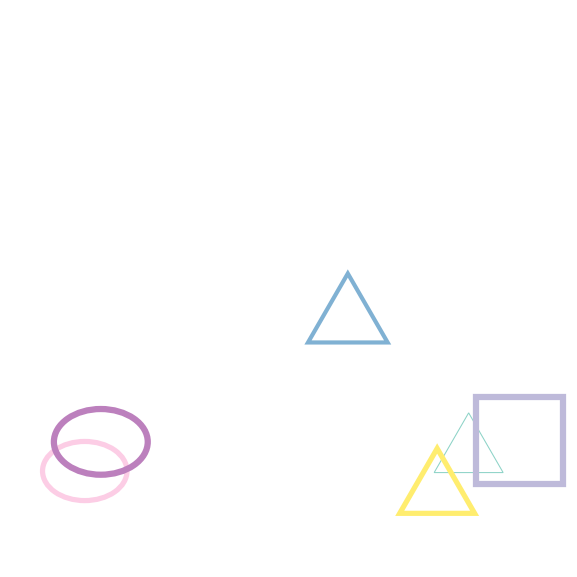[{"shape": "triangle", "thickness": 0.5, "radius": 0.34, "center": [0.812, 0.215]}, {"shape": "square", "thickness": 3, "radius": 0.38, "center": [0.899, 0.236]}, {"shape": "triangle", "thickness": 2, "radius": 0.4, "center": [0.602, 0.446]}, {"shape": "oval", "thickness": 2.5, "radius": 0.37, "center": [0.147, 0.184]}, {"shape": "oval", "thickness": 3, "radius": 0.41, "center": [0.175, 0.234]}, {"shape": "triangle", "thickness": 2.5, "radius": 0.37, "center": [0.757, 0.148]}]